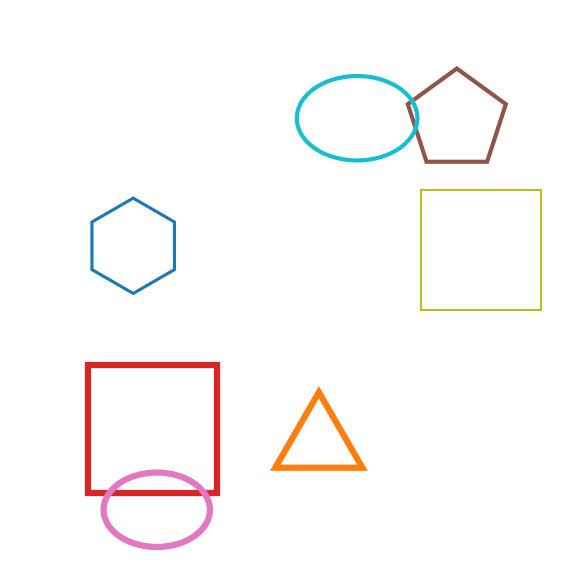[{"shape": "hexagon", "thickness": 1.5, "radius": 0.41, "center": [0.231, 0.574]}, {"shape": "triangle", "thickness": 3, "radius": 0.44, "center": [0.552, 0.233]}, {"shape": "square", "thickness": 3, "radius": 0.56, "center": [0.265, 0.256]}, {"shape": "pentagon", "thickness": 2, "radius": 0.45, "center": [0.791, 0.791]}, {"shape": "oval", "thickness": 3, "radius": 0.46, "center": [0.271, 0.116]}, {"shape": "square", "thickness": 1, "radius": 0.52, "center": [0.833, 0.566]}, {"shape": "oval", "thickness": 2, "radius": 0.52, "center": [0.618, 0.794]}]